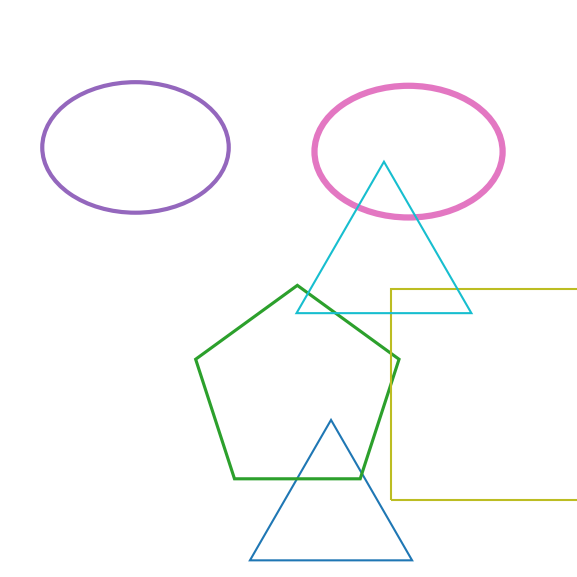[{"shape": "triangle", "thickness": 1, "radius": 0.81, "center": [0.573, 0.11]}, {"shape": "pentagon", "thickness": 1.5, "radius": 0.93, "center": [0.515, 0.32]}, {"shape": "oval", "thickness": 2, "radius": 0.81, "center": [0.235, 0.744]}, {"shape": "oval", "thickness": 3, "radius": 0.81, "center": [0.707, 0.737]}, {"shape": "square", "thickness": 1, "radius": 0.91, "center": [0.86, 0.316]}, {"shape": "triangle", "thickness": 1, "radius": 0.87, "center": [0.665, 0.544]}]